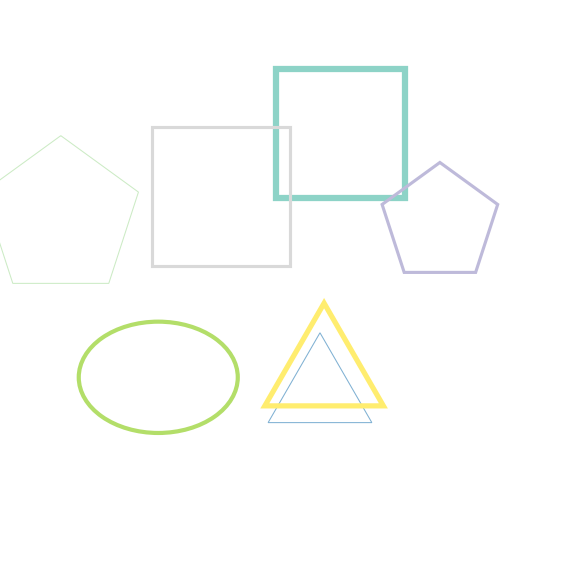[{"shape": "square", "thickness": 3, "radius": 0.56, "center": [0.59, 0.768]}, {"shape": "pentagon", "thickness": 1.5, "radius": 0.53, "center": [0.762, 0.613]}, {"shape": "triangle", "thickness": 0.5, "radius": 0.52, "center": [0.554, 0.319]}, {"shape": "oval", "thickness": 2, "radius": 0.69, "center": [0.274, 0.346]}, {"shape": "square", "thickness": 1.5, "radius": 0.6, "center": [0.383, 0.659]}, {"shape": "pentagon", "thickness": 0.5, "radius": 0.71, "center": [0.105, 0.623]}, {"shape": "triangle", "thickness": 2.5, "radius": 0.59, "center": [0.561, 0.356]}]